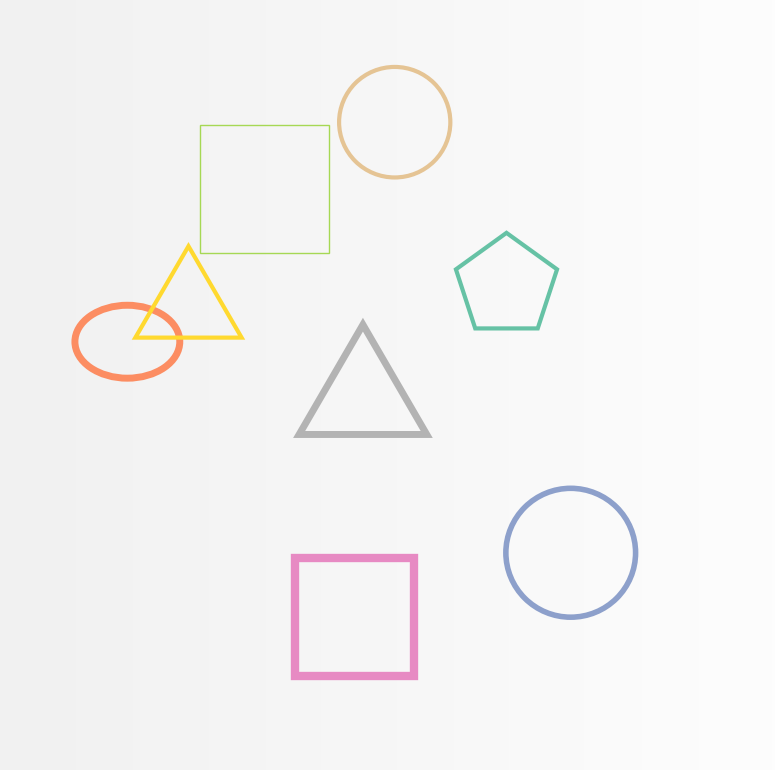[{"shape": "pentagon", "thickness": 1.5, "radius": 0.34, "center": [0.654, 0.629]}, {"shape": "oval", "thickness": 2.5, "radius": 0.34, "center": [0.164, 0.556]}, {"shape": "circle", "thickness": 2, "radius": 0.42, "center": [0.736, 0.282]}, {"shape": "square", "thickness": 3, "radius": 0.38, "center": [0.458, 0.198]}, {"shape": "square", "thickness": 0.5, "radius": 0.42, "center": [0.341, 0.754]}, {"shape": "triangle", "thickness": 1.5, "radius": 0.4, "center": [0.243, 0.601]}, {"shape": "circle", "thickness": 1.5, "radius": 0.36, "center": [0.509, 0.841]}, {"shape": "triangle", "thickness": 2.5, "radius": 0.48, "center": [0.468, 0.483]}]